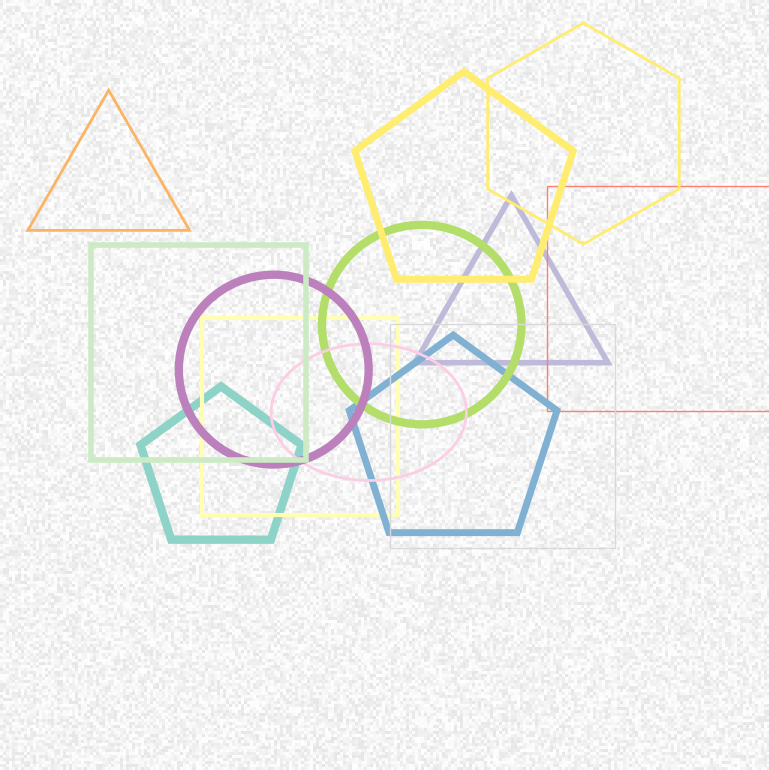[{"shape": "pentagon", "thickness": 3, "radius": 0.55, "center": [0.287, 0.388]}, {"shape": "square", "thickness": 1.5, "radius": 0.64, "center": [0.39, 0.459]}, {"shape": "triangle", "thickness": 2, "radius": 0.72, "center": [0.664, 0.601]}, {"shape": "square", "thickness": 0.5, "radius": 0.73, "center": [0.856, 0.612]}, {"shape": "pentagon", "thickness": 2.5, "radius": 0.71, "center": [0.589, 0.423]}, {"shape": "triangle", "thickness": 1, "radius": 0.61, "center": [0.141, 0.761]}, {"shape": "circle", "thickness": 3, "radius": 0.65, "center": [0.548, 0.578]}, {"shape": "oval", "thickness": 1, "radius": 0.63, "center": [0.479, 0.465]}, {"shape": "square", "thickness": 0.5, "radius": 0.73, "center": [0.653, 0.433]}, {"shape": "circle", "thickness": 3, "radius": 0.62, "center": [0.356, 0.52]}, {"shape": "square", "thickness": 2, "radius": 0.7, "center": [0.258, 0.542]}, {"shape": "hexagon", "thickness": 1, "radius": 0.72, "center": [0.758, 0.826]}, {"shape": "pentagon", "thickness": 2.5, "radius": 0.75, "center": [0.603, 0.758]}]